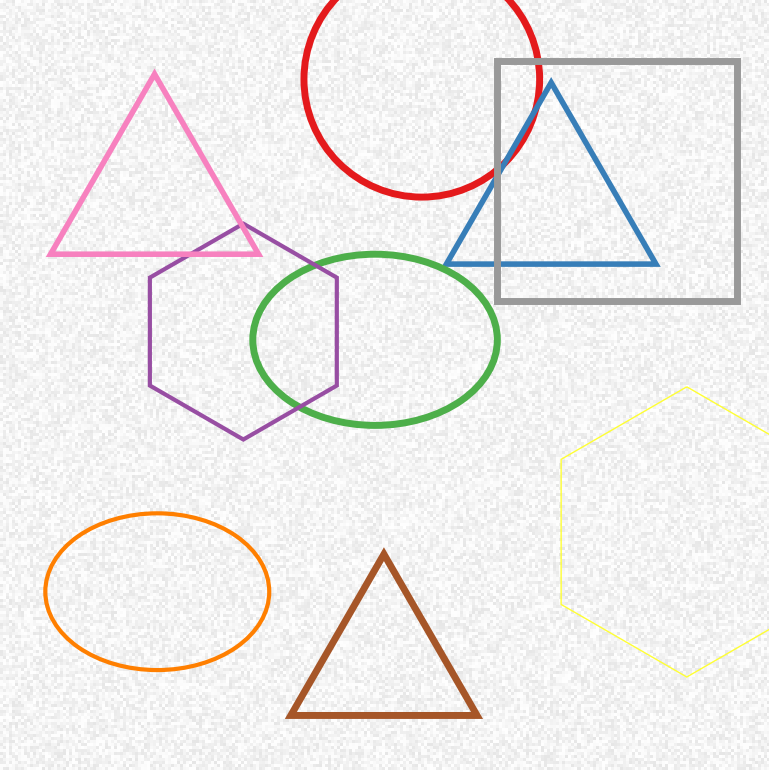[{"shape": "circle", "thickness": 2.5, "radius": 0.77, "center": [0.548, 0.897]}, {"shape": "triangle", "thickness": 2, "radius": 0.79, "center": [0.716, 0.736]}, {"shape": "oval", "thickness": 2.5, "radius": 0.79, "center": [0.487, 0.559]}, {"shape": "hexagon", "thickness": 1.5, "radius": 0.7, "center": [0.316, 0.569]}, {"shape": "oval", "thickness": 1.5, "radius": 0.73, "center": [0.204, 0.232]}, {"shape": "hexagon", "thickness": 0.5, "radius": 0.94, "center": [0.892, 0.309]}, {"shape": "triangle", "thickness": 2.5, "radius": 0.7, "center": [0.499, 0.141]}, {"shape": "triangle", "thickness": 2, "radius": 0.78, "center": [0.201, 0.748]}, {"shape": "square", "thickness": 2.5, "radius": 0.78, "center": [0.801, 0.766]}]